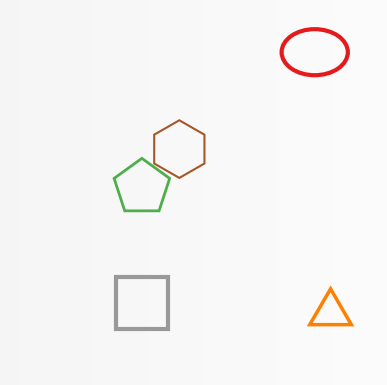[{"shape": "oval", "thickness": 3, "radius": 0.43, "center": [0.812, 0.864]}, {"shape": "pentagon", "thickness": 2, "radius": 0.38, "center": [0.366, 0.513]}, {"shape": "triangle", "thickness": 2.5, "radius": 0.31, "center": [0.853, 0.188]}, {"shape": "hexagon", "thickness": 1.5, "radius": 0.37, "center": [0.463, 0.613]}, {"shape": "square", "thickness": 3, "radius": 0.34, "center": [0.367, 0.213]}]